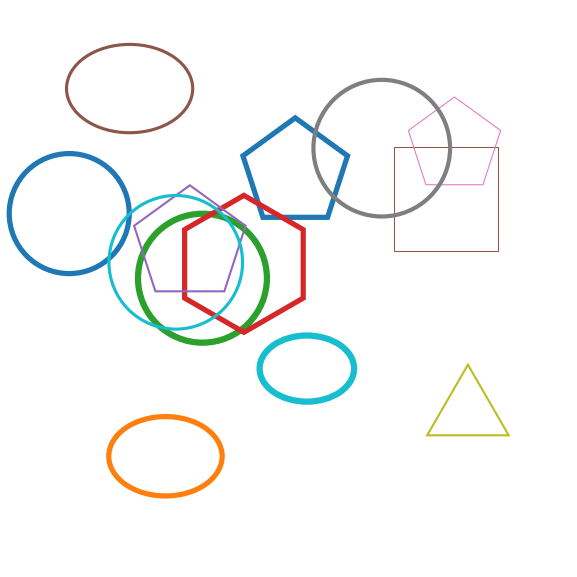[{"shape": "circle", "thickness": 2.5, "radius": 0.52, "center": [0.12, 0.629]}, {"shape": "pentagon", "thickness": 2.5, "radius": 0.48, "center": [0.511, 0.7]}, {"shape": "oval", "thickness": 2.5, "radius": 0.49, "center": [0.287, 0.209]}, {"shape": "circle", "thickness": 3, "radius": 0.56, "center": [0.351, 0.517]}, {"shape": "hexagon", "thickness": 2.5, "radius": 0.59, "center": [0.422, 0.542]}, {"shape": "pentagon", "thickness": 1, "radius": 0.51, "center": [0.329, 0.577]}, {"shape": "square", "thickness": 0.5, "radius": 0.45, "center": [0.772, 0.654]}, {"shape": "oval", "thickness": 1.5, "radius": 0.55, "center": [0.224, 0.846]}, {"shape": "pentagon", "thickness": 0.5, "radius": 0.42, "center": [0.787, 0.747]}, {"shape": "circle", "thickness": 2, "radius": 0.59, "center": [0.661, 0.743]}, {"shape": "triangle", "thickness": 1, "radius": 0.41, "center": [0.81, 0.286]}, {"shape": "circle", "thickness": 1.5, "radius": 0.58, "center": [0.304, 0.545]}, {"shape": "oval", "thickness": 3, "radius": 0.41, "center": [0.531, 0.361]}]